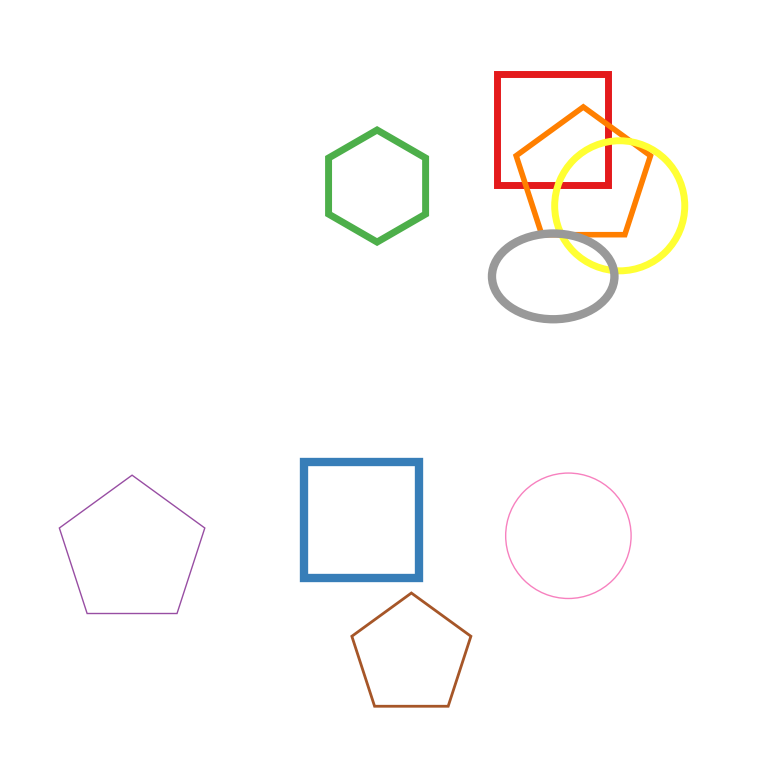[{"shape": "square", "thickness": 2.5, "radius": 0.36, "center": [0.718, 0.832]}, {"shape": "square", "thickness": 3, "radius": 0.38, "center": [0.469, 0.325]}, {"shape": "hexagon", "thickness": 2.5, "radius": 0.36, "center": [0.49, 0.758]}, {"shape": "pentagon", "thickness": 0.5, "radius": 0.5, "center": [0.172, 0.284]}, {"shape": "pentagon", "thickness": 2, "radius": 0.46, "center": [0.758, 0.769]}, {"shape": "circle", "thickness": 2.5, "radius": 0.42, "center": [0.805, 0.733]}, {"shape": "pentagon", "thickness": 1, "radius": 0.41, "center": [0.534, 0.149]}, {"shape": "circle", "thickness": 0.5, "radius": 0.41, "center": [0.738, 0.304]}, {"shape": "oval", "thickness": 3, "radius": 0.4, "center": [0.718, 0.641]}]